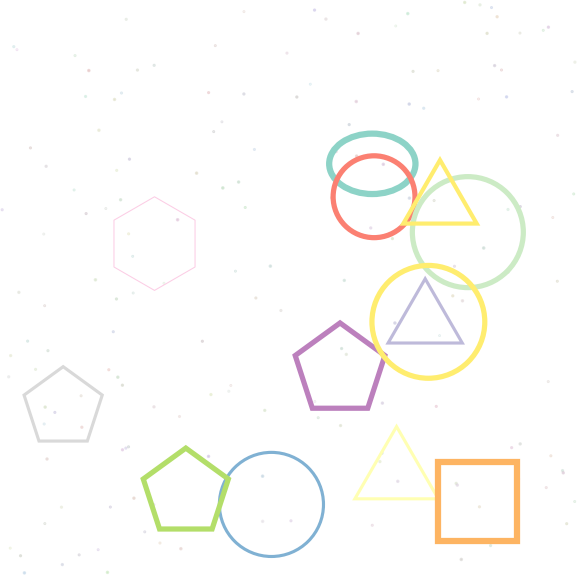[{"shape": "oval", "thickness": 3, "radius": 0.37, "center": [0.645, 0.715]}, {"shape": "triangle", "thickness": 1.5, "radius": 0.42, "center": [0.687, 0.177]}, {"shape": "triangle", "thickness": 1.5, "radius": 0.37, "center": [0.736, 0.442]}, {"shape": "circle", "thickness": 2.5, "radius": 0.35, "center": [0.648, 0.658]}, {"shape": "circle", "thickness": 1.5, "radius": 0.45, "center": [0.47, 0.126]}, {"shape": "square", "thickness": 3, "radius": 0.34, "center": [0.827, 0.131]}, {"shape": "pentagon", "thickness": 2.5, "radius": 0.39, "center": [0.322, 0.146]}, {"shape": "hexagon", "thickness": 0.5, "radius": 0.41, "center": [0.268, 0.577]}, {"shape": "pentagon", "thickness": 1.5, "radius": 0.36, "center": [0.109, 0.293]}, {"shape": "pentagon", "thickness": 2.5, "radius": 0.41, "center": [0.589, 0.358]}, {"shape": "circle", "thickness": 2.5, "radius": 0.48, "center": [0.81, 0.597]}, {"shape": "triangle", "thickness": 2, "radius": 0.37, "center": [0.762, 0.649]}, {"shape": "circle", "thickness": 2.5, "radius": 0.49, "center": [0.742, 0.442]}]